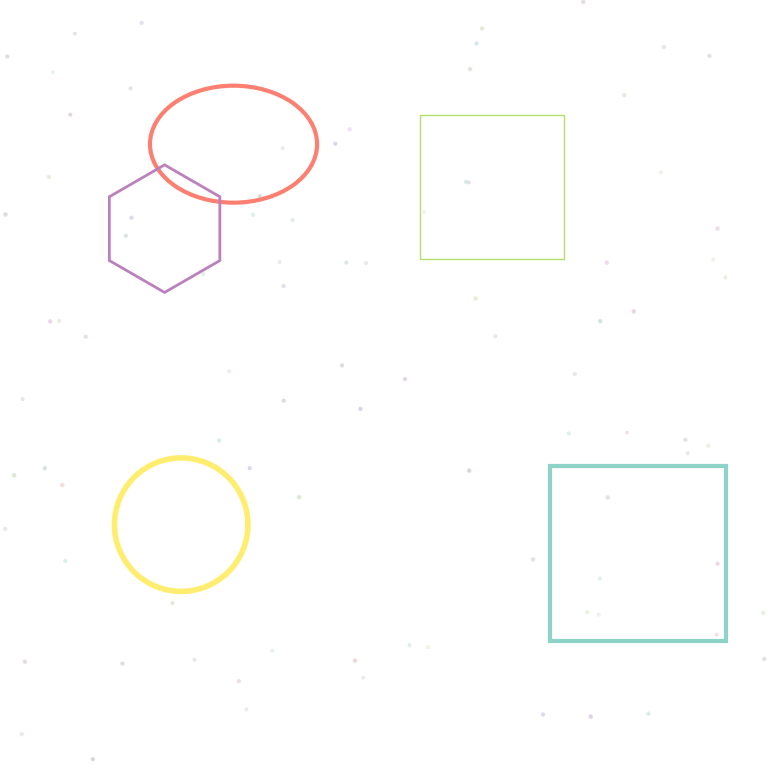[{"shape": "square", "thickness": 1.5, "radius": 0.57, "center": [0.829, 0.281]}, {"shape": "oval", "thickness": 1.5, "radius": 0.54, "center": [0.303, 0.813]}, {"shape": "square", "thickness": 0.5, "radius": 0.47, "center": [0.639, 0.757]}, {"shape": "hexagon", "thickness": 1, "radius": 0.41, "center": [0.214, 0.703]}, {"shape": "circle", "thickness": 2, "radius": 0.43, "center": [0.235, 0.319]}]